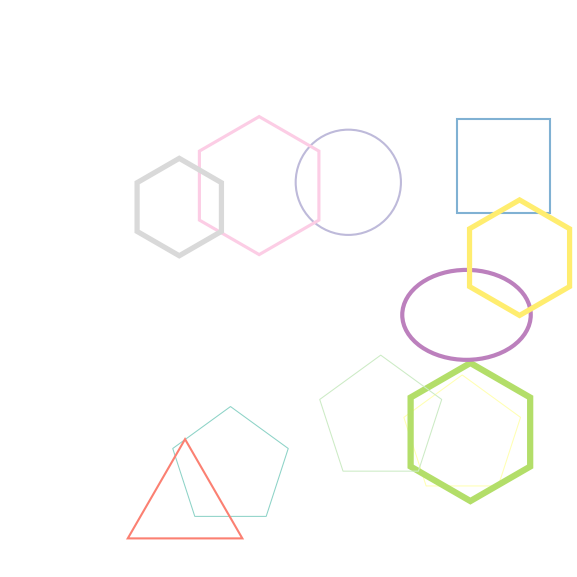[{"shape": "pentagon", "thickness": 0.5, "radius": 0.53, "center": [0.399, 0.19]}, {"shape": "pentagon", "thickness": 0.5, "radius": 0.53, "center": [0.8, 0.244]}, {"shape": "circle", "thickness": 1, "radius": 0.46, "center": [0.603, 0.683]}, {"shape": "triangle", "thickness": 1, "radius": 0.57, "center": [0.32, 0.124]}, {"shape": "square", "thickness": 1, "radius": 0.4, "center": [0.871, 0.712]}, {"shape": "hexagon", "thickness": 3, "radius": 0.6, "center": [0.815, 0.251]}, {"shape": "hexagon", "thickness": 1.5, "radius": 0.6, "center": [0.449, 0.678]}, {"shape": "hexagon", "thickness": 2.5, "radius": 0.42, "center": [0.31, 0.641]}, {"shape": "oval", "thickness": 2, "radius": 0.56, "center": [0.808, 0.454]}, {"shape": "pentagon", "thickness": 0.5, "radius": 0.56, "center": [0.659, 0.273]}, {"shape": "hexagon", "thickness": 2.5, "radius": 0.5, "center": [0.9, 0.553]}]